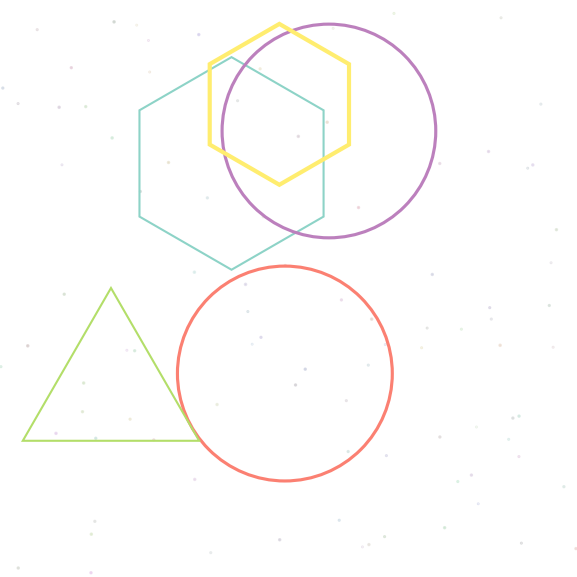[{"shape": "hexagon", "thickness": 1, "radius": 0.92, "center": [0.401, 0.716]}, {"shape": "circle", "thickness": 1.5, "radius": 0.93, "center": [0.493, 0.352]}, {"shape": "triangle", "thickness": 1, "radius": 0.88, "center": [0.192, 0.324]}, {"shape": "circle", "thickness": 1.5, "radius": 0.93, "center": [0.57, 0.772]}, {"shape": "hexagon", "thickness": 2, "radius": 0.7, "center": [0.484, 0.818]}]